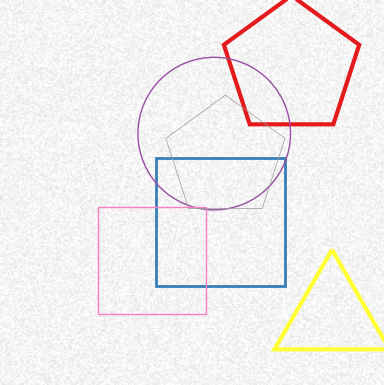[{"shape": "pentagon", "thickness": 3, "radius": 0.92, "center": [0.757, 0.827]}, {"shape": "square", "thickness": 2, "radius": 0.84, "center": [0.573, 0.423]}, {"shape": "circle", "thickness": 1, "radius": 0.99, "center": [0.556, 0.653]}, {"shape": "triangle", "thickness": 3, "radius": 0.86, "center": [0.862, 0.179]}, {"shape": "square", "thickness": 1, "radius": 0.7, "center": [0.395, 0.323]}, {"shape": "pentagon", "thickness": 0.5, "radius": 0.81, "center": [0.586, 0.59]}]